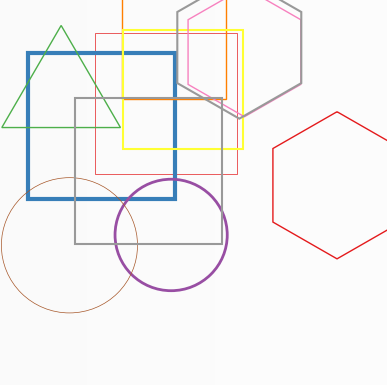[{"shape": "square", "thickness": 0.5, "radius": 0.92, "center": [0.429, 0.73]}, {"shape": "hexagon", "thickness": 1, "radius": 0.96, "center": [0.87, 0.519]}, {"shape": "square", "thickness": 3, "radius": 0.95, "center": [0.262, 0.673]}, {"shape": "triangle", "thickness": 1, "radius": 0.88, "center": [0.158, 0.757]}, {"shape": "circle", "thickness": 2, "radius": 0.72, "center": [0.442, 0.39]}, {"shape": "square", "thickness": 1, "radius": 0.67, "center": [0.449, 0.877]}, {"shape": "square", "thickness": 1.5, "radius": 0.78, "center": [0.472, 0.768]}, {"shape": "circle", "thickness": 0.5, "radius": 0.88, "center": [0.179, 0.363]}, {"shape": "hexagon", "thickness": 1, "radius": 0.84, "center": [0.631, 0.865]}, {"shape": "square", "thickness": 1.5, "radius": 0.95, "center": [0.384, 0.556]}, {"shape": "hexagon", "thickness": 1.5, "radius": 0.92, "center": [0.618, 0.877]}]